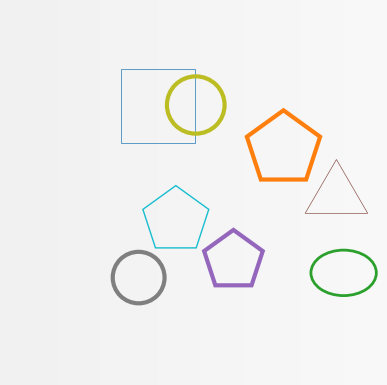[{"shape": "square", "thickness": 0.5, "radius": 0.48, "center": [0.408, 0.726]}, {"shape": "pentagon", "thickness": 3, "radius": 0.5, "center": [0.732, 0.614]}, {"shape": "oval", "thickness": 2, "radius": 0.42, "center": [0.887, 0.291]}, {"shape": "pentagon", "thickness": 3, "radius": 0.4, "center": [0.602, 0.323]}, {"shape": "triangle", "thickness": 0.5, "radius": 0.47, "center": [0.868, 0.492]}, {"shape": "circle", "thickness": 3, "radius": 0.33, "center": [0.358, 0.279]}, {"shape": "circle", "thickness": 3, "radius": 0.37, "center": [0.505, 0.727]}, {"shape": "pentagon", "thickness": 1, "radius": 0.45, "center": [0.454, 0.428]}]